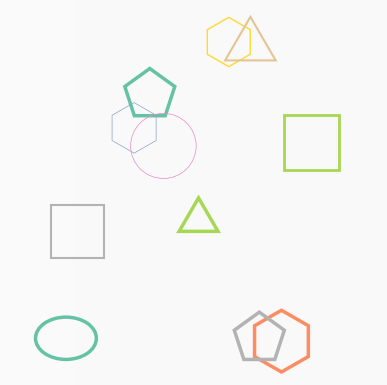[{"shape": "pentagon", "thickness": 2.5, "radius": 0.34, "center": [0.387, 0.754]}, {"shape": "oval", "thickness": 2.5, "radius": 0.39, "center": [0.17, 0.121]}, {"shape": "hexagon", "thickness": 2.5, "radius": 0.4, "center": [0.726, 0.114]}, {"shape": "hexagon", "thickness": 0.5, "radius": 0.33, "center": [0.346, 0.668]}, {"shape": "circle", "thickness": 0.5, "radius": 0.42, "center": [0.422, 0.621]}, {"shape": "square", "thickness": 2, "radius": 0.36, "center": [0.805, 0.63]}, {"shape": "triangle", "thickness": 2.5, "radius": 0.29, "center": [0.512, 0.428]}, {"shape": "hexagon", "thickness": 1, "radius": 0.32, "center": [0.59, 0.891]}, {"shape": "triangle", "thickness": 1.5, "radius": 0.38, "center": [0.646, 0.881]}, {"shape": "pentagon", "thickness": 2.5, "radius": 0.34, "center": [0.669, 0.121]}, {"shape": "square", "thickness": 1.5, "radius": 0.34, "center": [0.2, 0.399]}]